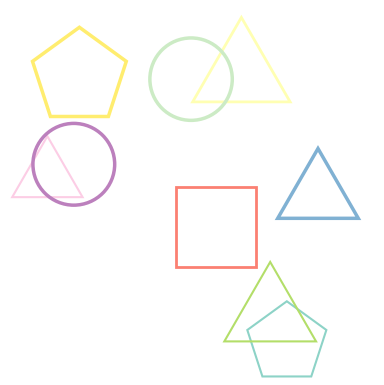[{"shape": "pentagon", "thickness": 1.5, "radius": 0.54, "center": [0.745, 0.11]}, {"shape": "triangle", "thickness": 2, "radius": 0.73, "center": [0.627, 0.808]}, {"shape": "square", "thickness": 2, "radius": 0.52, "center": [0.561, 0.41]}, {"shape": "triangle", "thickness": 2.5, "radius": 0.6, "center": [0.826, 0.493]}, {"shape": "triangle", "thickness": 1.5, "radius": 0.69, "center": [0.702, 0.182]}, {"shape": "triangle", "thickness": 1.5, "radius": 0.53, "center": [0.123, 0.541]}, {"shape": "circle", "thickness": 2.5, "radius": 0.53, "center": [0.192, 0.573]}, {"shape": "circle", "thickness": 2.5, "radius": 0.54, "center": [0.496, 0.794]}, {"shape": "pentagon", "thickness": 2.5, "radius": 0.64, "center": [0.206, 0.801]}]